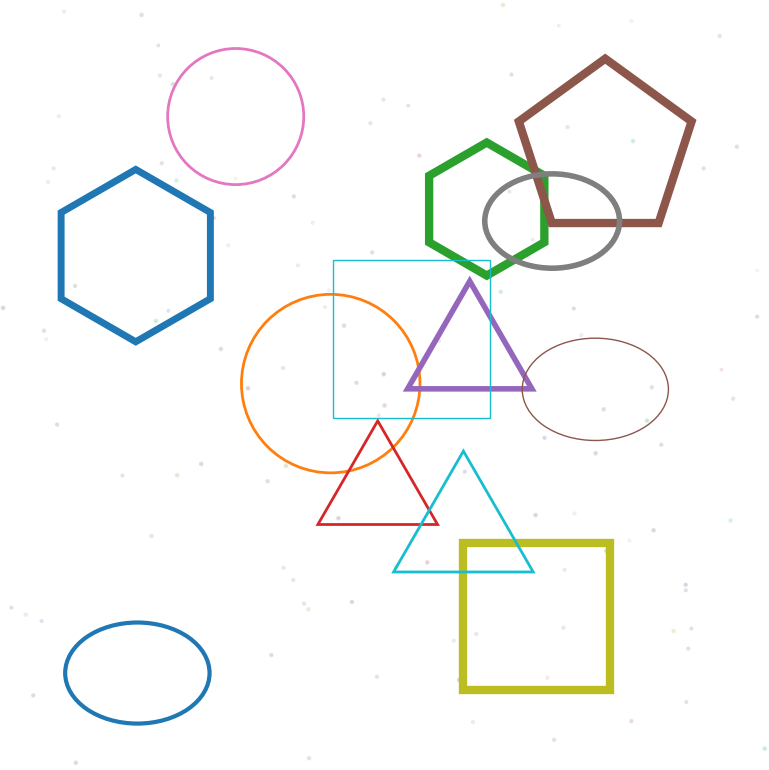[{"shape": "oval", "thickness": 1.5, "radius": 0.47, "center": [0.178, 0.126]}, {"shape": "hexagon", "thickness": 2.5, "radius": 0.56, "center": [0.176, 0.668]}, {"shape": "circle", "thickness": 1, "radius": 0.58, "center": [0.43, 0.502]}, {"shape": "hexagon", "thickness": 3, "radius": 0.43, "center": [0.632, 0.729]}, {"shape": "triangle", "thickness": 1, "radius": 0.45, "center": [0.491, 0.364]}, {"shape": "triangle", "thickness": 2, "radius": 0.47, "center": [0.61, 0.542]}, {"shape": "pentagon", "thickness": 3, "radius": 0.59, "center": [0.786, 0.806]}, {"shape": "oval", "thickness": 0.5, "radius": 0.47, "center": [0.773, 0.494]}, {"shape": "circle", "thickness": 1, "radius": 0.44, "center": [0.306, 0.849]}, {"shape": "oval", "thickness": 2, "radius": 0.44, "center": [0.717, 0.713]}, {"shape": "square", "thickness": 3, "radius": 0.48, "center": [0.696, 0.199]}, {"shape": "square", "thickness": 0.5, "radius": 0.51, "center": [0.534, 0.56]}, {"shape": "triangle", "thickness": 1, "radius": 0.52, "center": [0.602, 0.31]}]